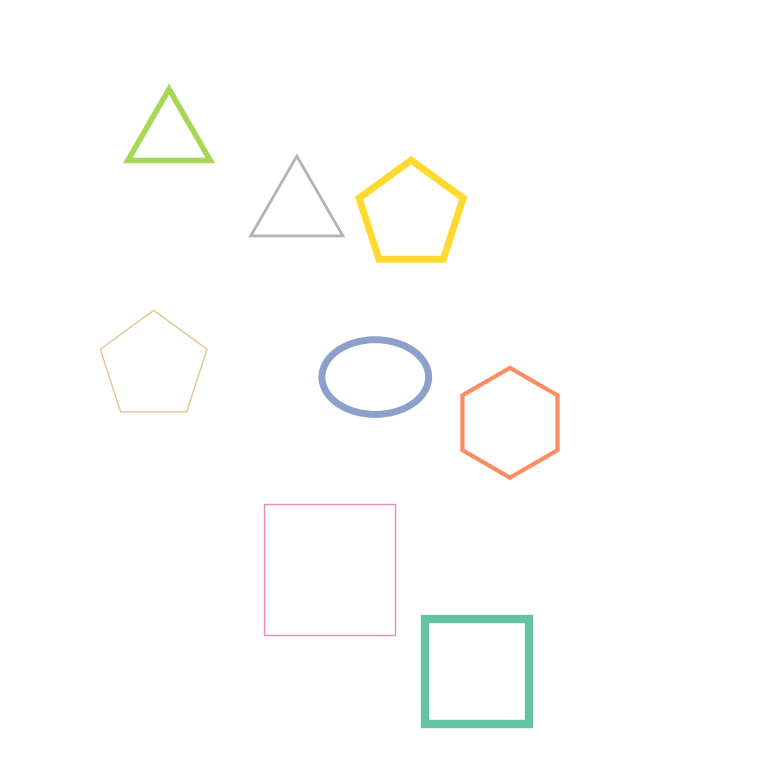[{"shape": "square", "thickness": 3, "radius": 0.34, "center": [0.62, 0.128]}, {"shape": "hexagon", "thickness": 1.5, "radius": 0.36, "center": [0.662, 0.451]}, {"shape": "oval", "thickness": 2.5, "radius": 0.35, "center": [0.487, 0.51]}, {"shape": "square", "thickness": 0.5, "radius": 0.42, "center": [0.428, 0.261]}, {"shape": "triangle", "thickness": 2, "radius": 0.31, "center": [0.22, 0.823]}, {"shape": "pentagon", "thickness": 2.5, "radius": 0.36, "center": [0.534, 0.721]}, {"shape": "pentagon", "thickness": 0.5, "radius": 0.36, "center": [0.2, 0.524]}, {"shape": "triangle", "thickness": 1, "radius": 0.35, "center": [0.385, 0.728]}]